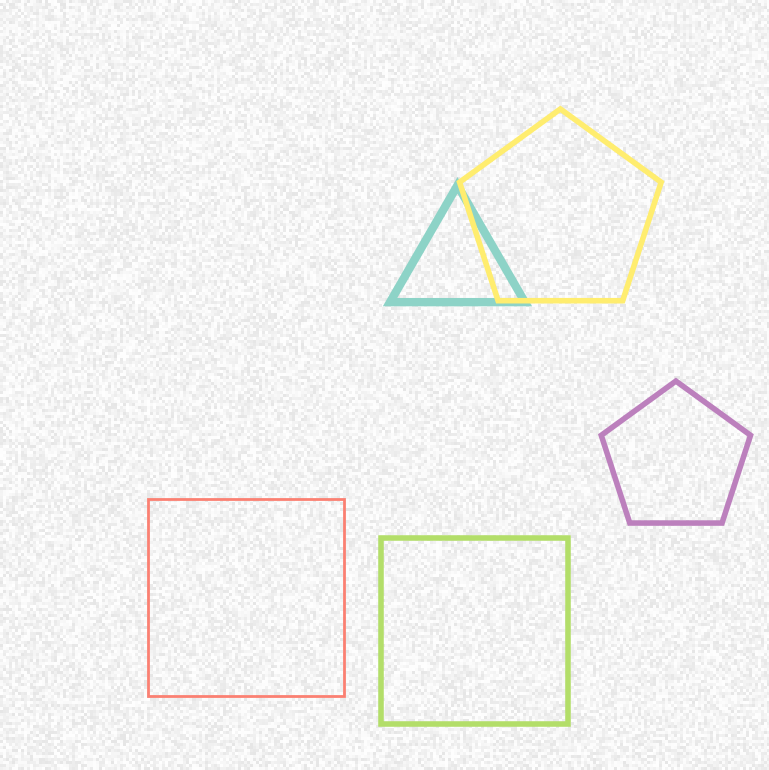[{"shape": "triangle", "thickness": 3, "radius": 0.51, "center": [0.594, 0.658]}, {"shape": "square", "thickness": 1, "radius": 0.64, "center": [0.319, 0.224]}, {"shape": "square", "thickness": 2, "radius": 0.61, "center": [0.616, 0.18]}, {"shape": "pentagon", "thickness": 2, "radius": 0.51, "center": [0.878, 0.403]}, {"shape": "pentagon", "thickness": 2, "radius": 0.69, "center": [0.728, 0.721]}]